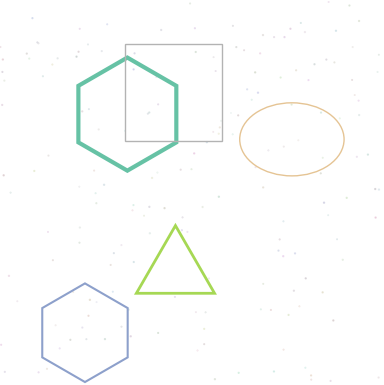[{"shape": "hexagon", "thickness": 3, "radius": 0.73, "center": [0.331, 0.704]}, {"shape": "hexagon", "thickness": 1.5, "radius": 0.64, "center": [0.221, 0.136]}, {"shape": "triangle", "thickness": 2, "radius": 0.59, "center": [0.456, 0.297]}, {"shape": "oval", "thickness": 1, "radius": 0.68, "center": [0.758, 0.638]}, {"shape": "square", "thickness": 1, "radius": 0.63, "center": [0.451, 0.759]}]